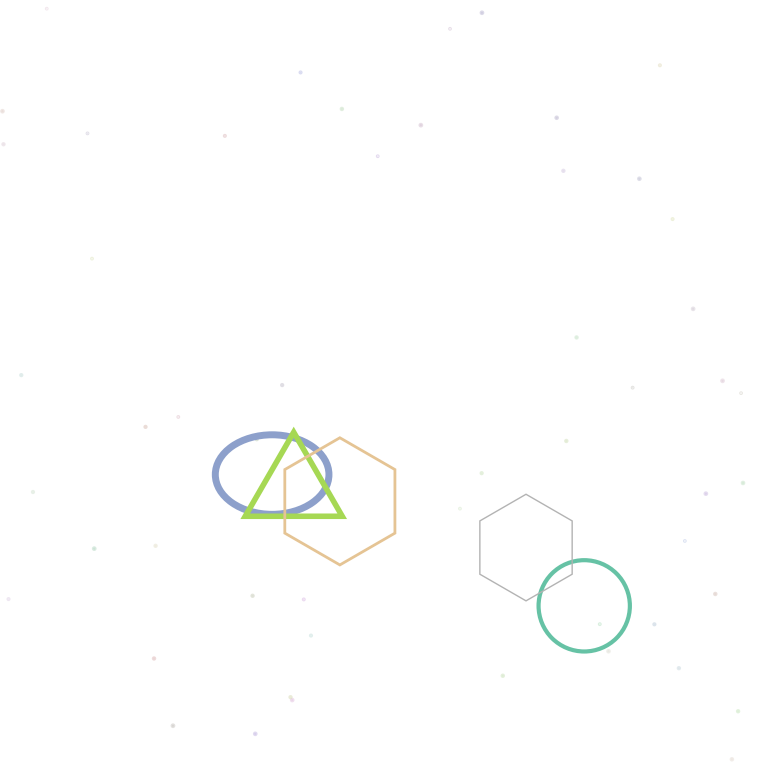[{"shape": "circle", "thickness": 1.5, "radius": 0.3, "center": [0.759, 0.213]}, {"shape": "oval", "thickness": 2.5, "radius": 0.37, "center": [0.353, 0.384]}, {"shape": "triangle", "thickness": 2, "radius": 0.36, "center": [0.381, 0.366]}, {"shape": "hexagon", "thickness": 1, "radius": 0.41, "center": [0.441, 0.349]}, {"shape": "hexagon", "thickness": 0.5, "radius": 0.35, "center": [0.683, 0.289]}]